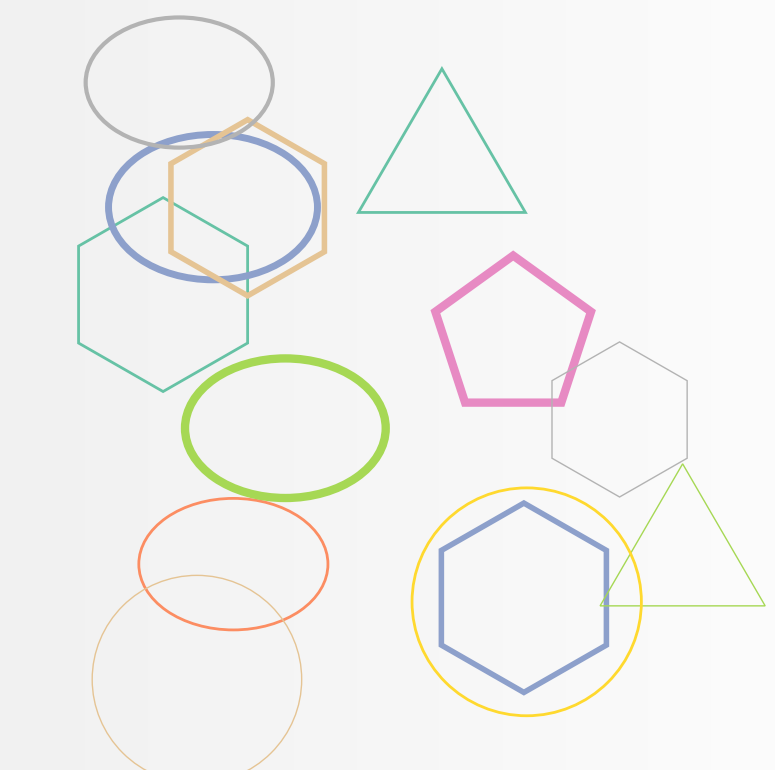[{"shape": "hexagon", "thickness": 1, "radius": 0.63, "center": [0.21, 0.617]}, {"shape": "triangle", "thickness": 1, "radius": 0.62, "center": [0.57, 0.786]}, {"shape": "oval", "thickness": 1, "radius": 0.61, "center": [0.301, 0.267]}, {"shape": "hexagon", "thickness": 2, "radius": 0.61, "center": [0.676, 0.224]}, {"shape": "oval", "thickness": 2.5, "radius": 0.67, "center": [0.275, 0.731]}, {"shape": "pentagon", "thickness": 3, "radius": 0.53, "center": [0.662, 0.563]}, {"shape": "triangle", "thickness": 0.5, "radius": 0.61, "center": [0.881, 0.275]}, {"shape": "oval", "thickness": 3, "radius": 0.65, "center": [0.368, 0.444]}, {"shape": "circle", "thickness": 1, "radius": 0.74, "center": [0.68, 0.218]}, {"shape": "hexagon", "thickness": 2, "radius": 0.57, "center": [0.32, 0.73]}, {"shape": "circle", "thickness": 0.5, "radius": 0.68, "center": [0.254, 0.118]}, {"shape": "oval", "thickness": 1.5, "radius": 0.6, "center": [0.231, 0.893]}, {"shape": "hexagon", "thickness": 0.5, "radius": 0.5, "center": [0.799, 0.455]}]